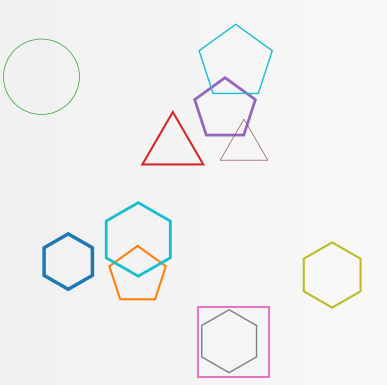[{"shape": "hexagon", "thickness": 2.5, "radius": 0.36, "center": [0.176, 0.321]}, {"shape": "pentagon", "thickness": 1.5, "radius": 0.38, "center": [0.355, 0.285]}, {"shape": "circle", "thickness": 0.5, "radius": 0.49, "center": [0.107, 0.801]}, {"shape": "triangle", "thickness": 1.5, "radius": 0.45, "center": [0.446, 0.618]}, {"shape": "pentagon", "thickness": 2, "radius": 0.41, "center": [0.581, 0.716]}, {"shape": "triangle", "thickness": 0.5, "radius": 0.36, "center": [0.63, 0.619]}, {"shape": "square", "thickness": 1.5, "radius": 0.45, "center": [0.603, 0.111]}, {"shape": "hexagon", "thickness": 1, "radius": 0.41, "center": [0.591, 0.114]}, {"shape": "hexagon", "thickness": 1.5, "radius": 0.42, "center": [0.857, 0.286]}, {"shape": "pentagon", "thickness": 1, "radius": 0.5, "center": [0.608, 0.838]}, {"shape": "hexagon", "thickness": 2, "radius": 0.48, "center": [0.357, 0.378]}]